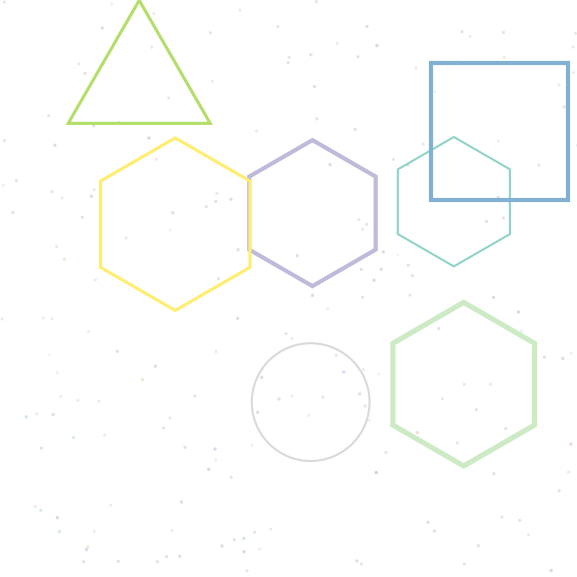[{"shape": "hexagon", "thickness": 1, "radius": 0.56, "center": [0.786, 0.65]}, {"shape": "hexagon", "thickness": 2, "radius": 0.63, "center": [0.541, 0.63]}, {"shape": "square", "thickness": 2, "radius": 0.59, "center": [0.864, 0.772]}, {"shape": "triangle", "thickness": 1.5, "radius": 0.71, "center": [0.241, 0.857]}, {"shape": "circle", "thickness": 1, "radius": 0.51, "center": [0.538, 0.303]}, {"shape": "hexagon", "thickness": 2.5, "radius": 0.71, "center": [0.803, 0.334]}, {"shape": "hexagon", "thickness": 1.5, "radius": 0.75, "center": [0.303, 0.611]}]